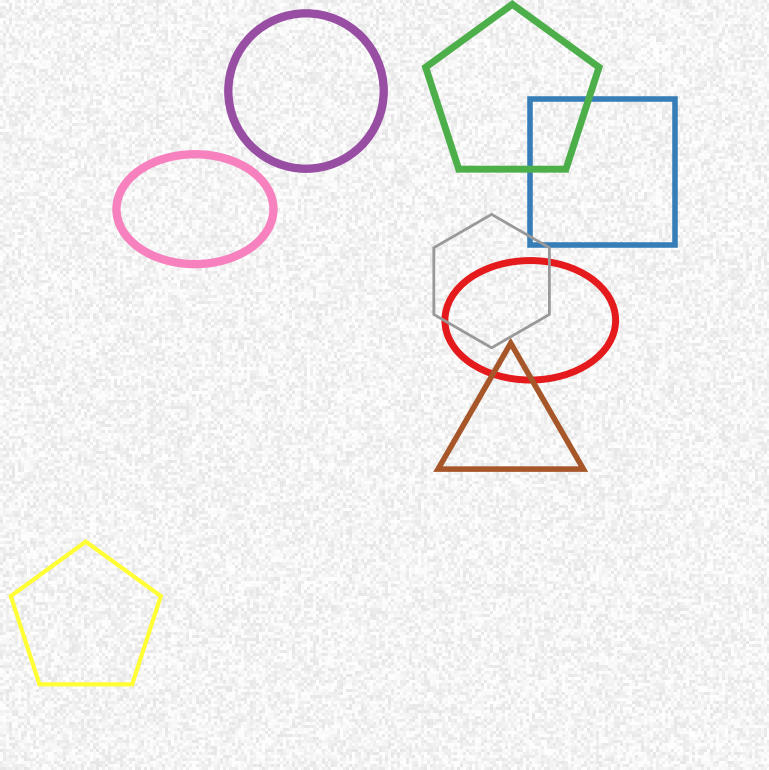[{"shape": "oval", "thickness": 2.5, "radius": 0.55, "center": [0.689, 0.584]}, {"shape": "square", "thickness": 2, "radius": 0.47, "center": [0.782, 0.777]}, {"shape": "pentagon", "thickness": 2.5, "radius": 0.59, "center": [0.665, 0.876]}, {"shape": "circle", "thickness": 3, "radius": 0.5, "center": [0.397, 0.882]}, {"shape": "pentagon", "thickness": 1.5, "radius": 0.51, "center": [0.111, 0.194]}, {"shape": "triangle", "thickness": 2, "radius": 0.54, "center": [0.663, 0.445]}, {"shape": "oval", "thickness": 3, "radius": 0.51, "center": [0.253, 0.728]}, {"shape": "hexagon", "thickness": 1, "radius": 0.43, "center": [0.638, 0.635]}]